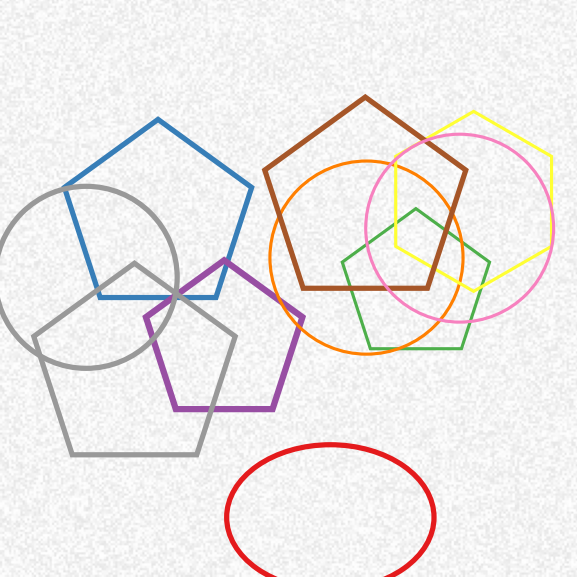[{"shape": "oval", "thickness": 2.5, "radius": 0.9, "center": [0.572, 0.103]}, {"shape": "pentagon", "thickness": 2.5, "radius": 0.85, "center": [0.274, 0.622]}, {"shape": "pentagon", "thickness": 1.5, "radius": 0.67, "center": [0.72, 0.504]}, {"shape": "pentagon", "thickness": 3, "radius": 0.71, "center": [0.388, 0.406]}, {"shape": "circle", "thickness": 1.5, "radius": 0.84, "center": [0.635, 0.553]}, {"shape": "hexagon", "thickness": 1.5, "radius": 0.78, "center": [0.82, 0.65]}, {"shape": "pentagon", "thickness": 2.5, "radius": 0.91, "center": [0.633, 0.648]}, {"shape": "circle", "thickness": 1.5, "radius": 0.81, "center": [0.796, 0.604]}, {"shape": "pentagon", "thickness": 2.5, "radius": 0.92, "center": [0.233, 0.36]}, {"shape": "circle", "thickness": 2.5, "radius": 0.79, "center": [0.149, 0.519]}]